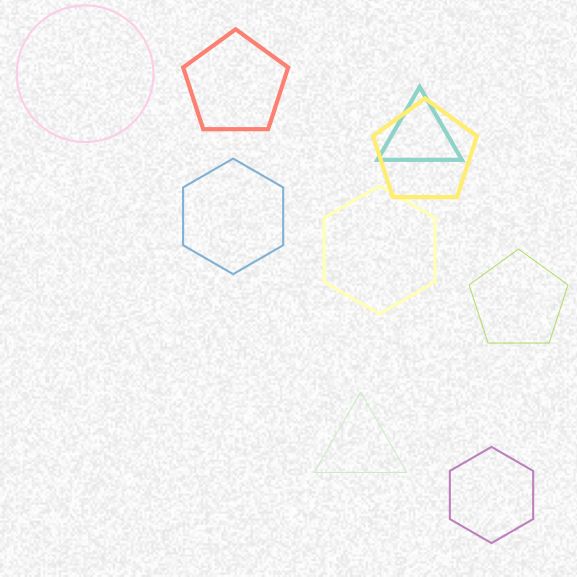[{"shape": "triangle", "thickness": 2, "radius": 0.42, "center": [0.727, 0.765]}, {"shape": "hexagon", "thickness": 1.5, "radius": 0.55, "center": [0.657, 0.566]}, {"shape": "pentagon", "thickness": 2, "radius": 0.48, "center": [0.408, 0.853]}, {"shape": "hexagon", "thickness": 1, "radius": 0.5, "center": [0.404, 0.625]}, {"shape": "pentagon", "thickness": 0.5, "radius": 0.45, "center": [0.898, 0.478]}, {"shape": "circle", "thickness": 1, "radius": 0.59, "center": [0.147, 0.871]}, {"shape": "hexagon", "thickness": 1, "radius": 0.42, "center": [0.851, 0.142]}, {"shape": "triangle", "thickness": 0.5, "radius": 0.46, "center": [0.624, 0.227]}, {"shape": "pentagon", "thickness": 2, "radius": 0.47, "center": [0.736, 0.734]}]